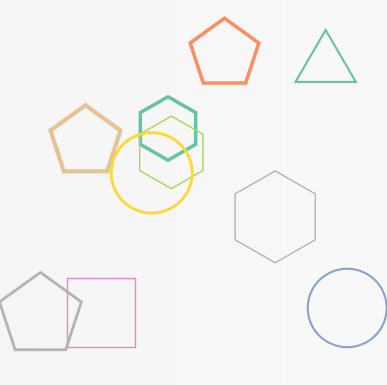[{"shape": "hexagon", "thickness": 2.5, "radius": 0.41, "center": [0.434, 0.666]}, {"shape": "triangle", "thickness": 1.5, "radius": 0.45, "center": [0.84, 0.832]}, {"shape": "pentagon", "thickness": 2.5, "radius": 0.47, "center": [0.579, 0.86]}, {"shape": "circle", "thickness": 1.5, "radius": 0.51, "center": [0.896, 0.2]}, {"shape": "square", "thickness": 1, "radius": 0.44, "center": [0.261, 0.189]}, {"shape": "hexagon", "thickness": 1, "radius": 0.47, "center": [0.442, 0.604]}, {"shape": "circle", "thickness": 2, "radius": 0.52, "center": [0.391, 0.551]}, {"shape": "pentagon", "thickness": 3, "radius": 0.47, "center": [0.221, 0.632]}, {"shape": "pentagon", "thickness": 2, "radius": 0.56, "center": [0.104, 0.181]}, {"shape": "hexagon", "thickness": 1, "radius": 0.6, "center": [0.71, 0.437]}]